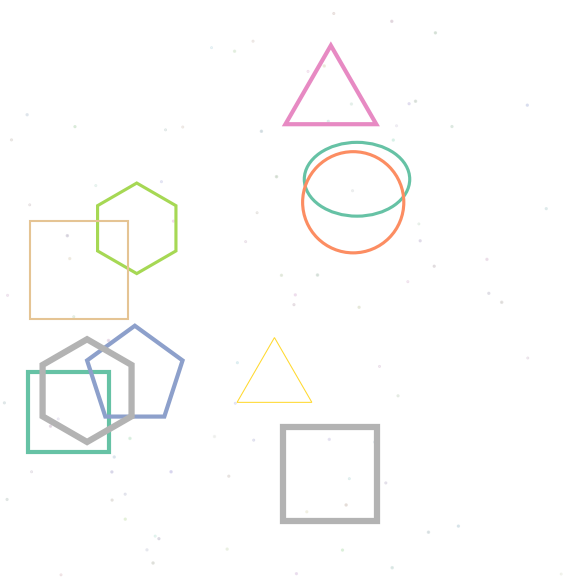[{"shape": "square", "thickness": 2, "radius": 0.35, "center": [0.119, 0.286]}, {"shape": "oval", "thickness": 1.5, "radius": 0.46, "center": [0.618, 0.689]}, {"shape": "circle", "thickness": 1.5, "radius": 0.44, "center": [0.612, 0.649]}, {"shape": "pentagon", "thickness": 2, "radius": 0.43, "center": [0.233, 0.348]}, {"shape": "triangle", "thickness": 2, "radius": 0.45, "center": [0.573, 0.829]}, {"shape": "hexagon", "thickness": 1.5, "radius": 0.39, "center": [0.237, 0.604]}, {"shape": "triangle", "thickness": 0.5, "radius": 0.37, "center": [0.475, 0.34]}, {"shape": "square", "thickness": 1, "radius": 0.42, "center": [0.137, 0.532]}, {"shape": "square", "thickness": 3, "radius": 0.41, "center": [0.571, 0.179]}, {"shape": "hexagon", "thickness": 3, "radius": 0.44, "center": [0.151, 0.323]}]